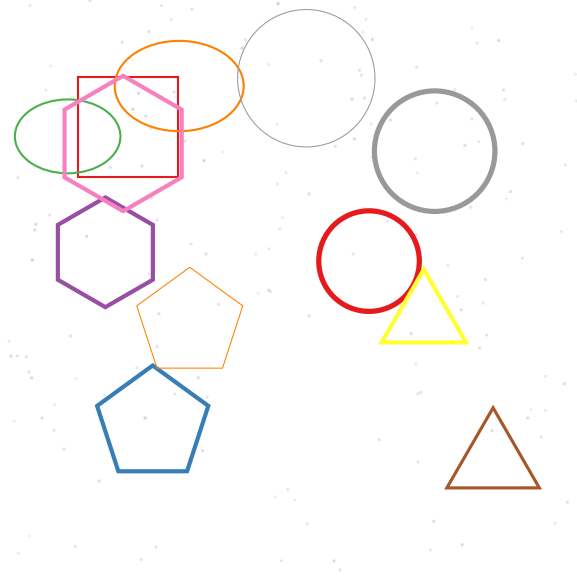[{"shape": "square", "thickness": 1, "radius": 0.43, "center": [0.222, 0.78]}, {"shape": "circle", "thickness": 2.5, "radius": 0.44, "center": [0.639, 0.547]}, {"shape": "pentagon", "thickness": 2, "radius": 0.51, "center": [0.264, 0.265]}, {"shape": "oval", "thickness": 1, "radius": 0.46, "center": [0.117, 0.763]}, {"shape": "hexagon", "thickness": 2, "radius": 0.47, "center": [0.182, 0.562]}, {"shape": "pentagon", "thickness": 0.5, "radius": 0.48, "center": [0.329, 0.44]}, {"shape": "oval", "thickness": 1, "radius": 0.56, "center": [0.31, 0.85]}, {"shape": "triangle", "thickness": 2, "radius": 0.42, "center": [0.734, 0.448]}, {"shape": "triangle", "thickness": 1.5, "radius": 0.46, "center": [0.854, 0.201]}, {"shape": "hexagon", "thickness": 2, "radius": 0.59, "center": [0.213, 0.751]}, {"shape": "circle", "thickness": 2.5, "radius": 0.52, "center": [0.753, 0.737]}, {"shape": "circle", "thickness": 0.5, "radius": 0.59, "center": [0.53, 0.864]}]